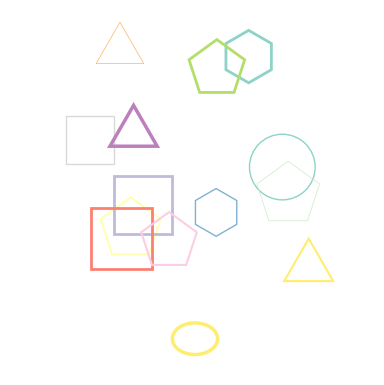[{"shape": "hexagon", "thickness": 2, "radius": 0.34, "center": [0.646, 0.853]}, {"shape": "circle", "thickness": 1, "radius": 0.43, "center": [0.733, 0.566]}, {"shape": "pentagon", "thickness": 1.5, "radius": 0.41, "center": [0.339, 0.406]}, {"shape": "square", "thickness": 2, "radius": 0.38, "center": [0.371, 0.467]}, {"shape": "square", "thickness": 2, "radius": 0.4, "center": [0.316, 0.381]}, {"shape": "hexagon", "thickness": 1, "radius": 0.31, "center": [0.561, 0.448]}, {"shape": "triangle", "thickness": 0.5, "radius": 0.36, "center": [0.312, 0.871]}, {"shape": "pentagon", "thickness": 2, "radius": 0.38, "center": [0.563, 0.821]}, {"shape": "pentagon", "thickness": 1.5, "radius": 0.38, "center": [0.439, 0.373]}, {"shape": "square", "thickness": 1, "radius": 0.31, "center": [0.233, 0.636]}, {"shape": "triangle", "thickness": 2.5, "radius": 0.35, "center": [0.347, 0.656]}, {"shape": "pentagon", "thickness": 0.5, "radius": 0.43, "center": [0.749, 0.496]}, {"shape": "oval", "thickness": 2.5, "radius": 0.29, "center": [0.506, 0.12]}, {"shape": "triangle", "thickness": 1.5, "radius": 0.37, "center": [0.802, 0.307]}]